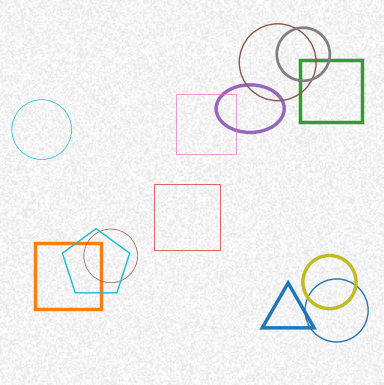[{"shape": "triangle", "thickness": 2.5, "radius": 0.39, "center": [0.748, 0.187]}, {"shape": "circle", "thickness": 1, "radius": 0.41, "center": [0.874, 0.194]}, {"shape": "square", "thickness": 2.5, "radius": 0.43, "center": [0.177, 0.282]}, {"shape": "square", "thickness": 2.5, "radius": 0.41, "center": [0.86, 0.764]}, {"shape": "square", "thickness": 0.5, "radius": 0.43, "center": [0.486, 0.436]}, {"shape": "oval", "thickness": 2.5, "radius": 0.44, "center": [0.65, 0.718]}, {"shape": "circle", "thickness": 0.5, "radius": 0.35, "center": [0.287, 0.335]}, {"shape": "circle", "thickness": 1, "radius": 0.5, "center": [0.721, 0.838]}, {"shape": "square", "thickness": 0.5, "radius": 0.39, "center": [0.536, 0.678]}, {"shape": "circle", "thickness": 2, "radius": 0.34, "center": [0.788, 0.859]}, {"shape": "circle", "thickness": 2.5, "radius": 0.35, "center": [0.856, 0.267]}, {"shape": "circle", "thickness": 0.5, "radius": 0.39, "center": [0.108, 0.663]}, {"shape": "pentagon", "thickness": 1, "radius": 0.46, "center": [0.249, 0.314]}]